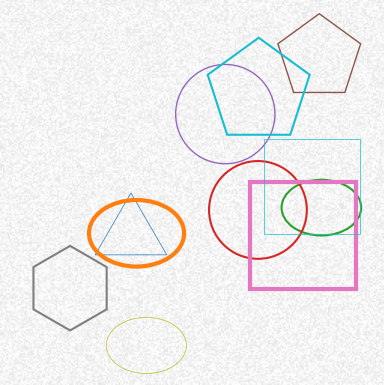[{"shape": "triangle", "thickness": 0.5, "radius": 0.54, "center": [0.34, 0.392]}, {"shape": "oval", "thickness": 3, "radius": 0.62, "center": [0.355, 0.394]}, {"shape": "oval", "thickness": 1.5, "radius": 0.52, "center": [0.835, 0.461]}, {"shape": "circle", "thickness": 1.5, "radius": 0.63, "center": [0.67, 0.455]}, {"shape": "circle", "thickness": 1, "radius": 0.64, "center": [0.585, 0.704]}, {"shape": "pentagon", "thickness": 1, "radius": 0.57, "center": [0.829, 0.851]}, {"shape": "square", "thickness": 3, "radius": 0.69, "center": [0.788, 0.389]}, {"shape": "hexagon", "thickness": 1.5, "radius": 0.55, "center": [0.182, 0.251]}, {"shape": "oval", "thickness": 0.5, "radius": 0.52, "center": [0.38, 0.103]}, {"shape": "square", "thickness": 0.5, "radius": 0.62, "center": [0.81, 0.516]}, {"shape": "pentagon", "thickness": 1.5, "radius": 0.7, "center": [0.672, 0.763]}]